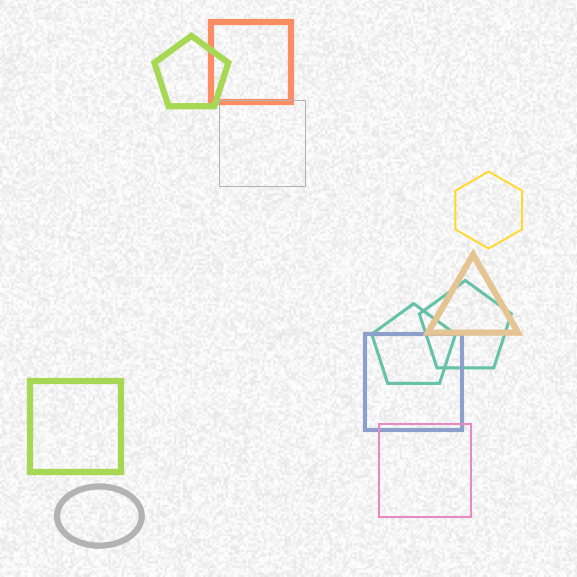[{"shape": "pentagon", "thickness": 1.5, "radius": 0.38, "center": [0.716, 0.397]}, {"shape": "pentagon", "thickness": 1.5, "radius": 0.42, "center": [0.806, 0.43]}, {"shape": "square", "thickness": 3, "radius": 0.35, "center": [0.434, 0.892]}, {"shape": "square", "thickness": 2, "radius": 0.42, "center": [0.716, 0.337]}, {"shape": "square", "thickness": 1, "radius": 0.4, "center": [0.736, 0.185]}, {"shape": "pentagon", "thickness": 3, "radius": 0.34, "center": [0.331, 0.87]}, {"shape": "square", "thickness": 3, "radius": 0.39, "center": [0.131, 0.261]}, {"shape": "hexagon", "thickness": 1, "radius": 0.33, "center": [0.846, 0.635]}, {"shape": "triangle", "thickness": 3, "radius": 0.45, "center": [0.819, 0.468]}, {"shape": "oval", "thickness": 3, "radius": 0.37, "center": [0.172, 0.106]}, {"shape": "square", "thickness": 0.5, "radius": 0.37, "center": [0.453, 0.751]}]